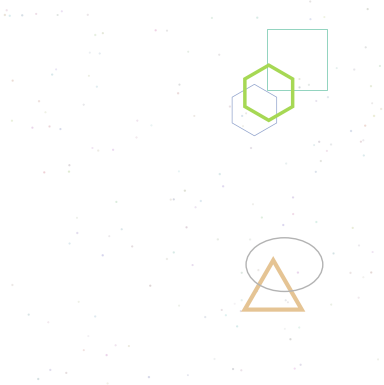[{"shape": "square", "thickness": 0.5, "radius": 0.39, "center": [0.771, 0.846]}, {"shape": "hexagon", "thickness": 0.5, "radius": 0.33, "center": [0.661, 0.714]}, {"shape": "hexagon", "thickness": 2.5, "radius": 0.36, "center": [0.698, 0.759]}, {"shape": "triangle", "thickness": 3, "radius": 0.43, "center": [0.71, 0.239]}, {"shape": "oval", "thickness": 1, "radius": 0.5, "center": [0.739, 0.313]}]